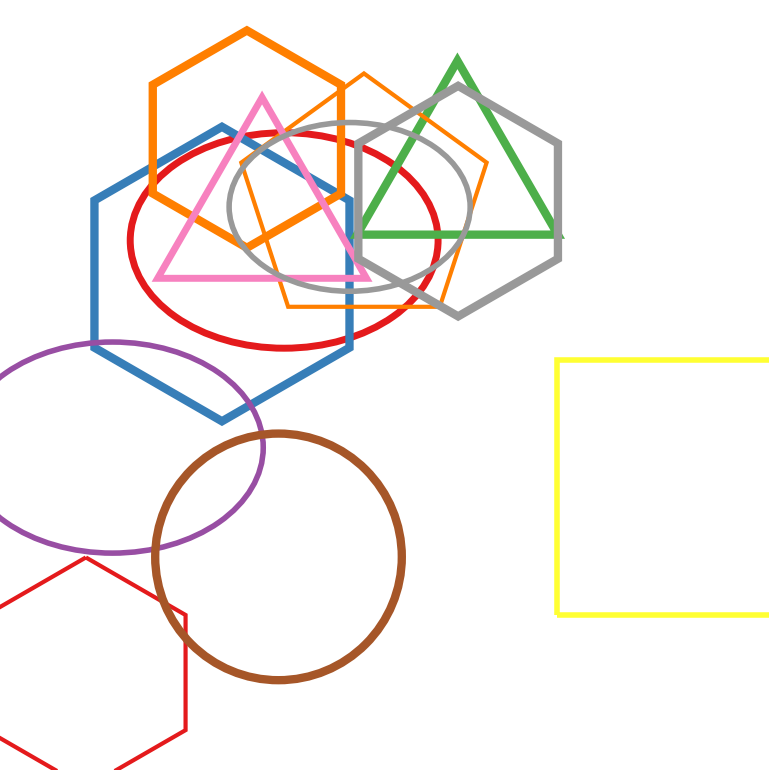[{"shape": "oval", "thickness": 2.5, "radius": 1.0, "center": [0.369, 0.688]}, {"shape": "hexagon", "thickness": 1.5, "radius": 0.75, "center": [0.112, 0.127]}, {"shape": "hexagon", "thickness": 3, "radius": 0.96, "center": [0.288, 0.644]}, {"shape": "triangle", "thickness": 3, "radius": 0.75, "center": [0.594, 0.771]}, {"shape": "oval", "thickness": 2, "radius": 0.98, "center": [0.146, 0.419]}, {"shape": "pentagon", "thickness": 1.5, "radius": 0.84, "center": [0.473, 0.737]}, {"shape": "hexagon", "thickness": 3, "radius": 0.71, "center": [0.321, 0.819]}, {"shape": "square", "thickness": 2, "radius": 0.83, "center": [0.889, 0.367]}, {"shape": "circle", "thickness": 3, "radius": 0.8, "center": [0.362, 0.277]}, {"shape": "triangle", "thickness": 2.5, "radius": 0.78, "center": [0.34, 0.717]}, {"shape": "hexagon", "thickness": 3, "radius": 0.75, "center": [0.595, 0.739]}, {"shape": "oval", "thickness": 2, "radius": 0.78, "center": [0.454, 0.731]}]